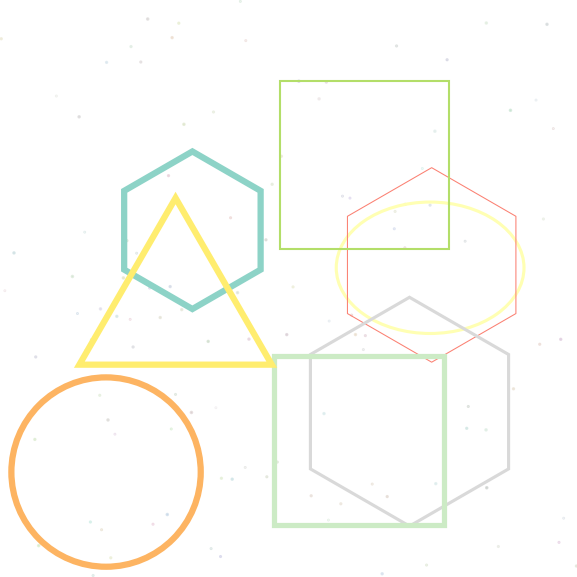[{"shape": "hexagon", "thickness": 3, "radius": 0.68, "center": [0.333, 0.6]}, {"shape": "oval", "thickness": 1.5, "radius": 0.81, "center": [0.745, 0.535]}, {"shape": "hexagon", "thickness": 0.5, "radius": 0.84, "center": [0.747, 0.54]}, {"shape": "circle", "thickness": 3, "radius": 0.82, "center": [0.184, 0.182]}, {"shape": "square", "thickness": 1, "radius": 0.73, "center": [0.631, 0.713]}, {"shape": "hexagon", "thickness": 1.5, "radius": 0.99, "center": [0.709, 0.286]}, {"shape": "square", "thickness": 2.5, "radius": 0.74, "center": [0.622, 0.236]}, {"shape": "triangle", "thickness": 3, "radius": 0.96, "center": [0.304, 0.464]}]